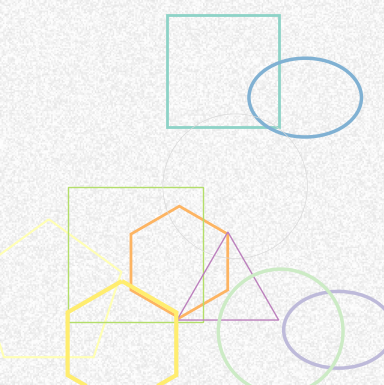[{"shape": "square", "thickness": 2, "radius": 0.73, "center": [0.578, 0.815]}, {"shape": "pentagon", "thickness": 1.5, "radius": 0.99, "center": [0.127, 0.233]}, {"shape": "oval", "thickness": 2.5, "radius": 0.71, "center": [0.879, 0.143]}, {"shape": "oval", "thickness": 2.5, "radius": 0.73, "center": [0.793, 0.746]}, {"shape": "hexagon", "thickness": 2, "radius": 0.73, "center": [0.466, 0.319]}, {"shape": "square", "thickness": 1, "radius": 0.87, "center": [0.352, 0.339]}, {"shape": "circle", "thickness": 0.5, "radius": 0.94, "center": [0.611, 0.516]}, {"shape": "triangle", "thickness": 1, "radius": 0.76, "center": [0.592, 0.245]}, {"shape": "circle", "thickness": 2.5, "radius": 0.81, "center": [0.729, 0.139]}, {"shape": "hexagon", "thickness": 3, "radius": 0.81, "center": [0.317, 0.107]}]